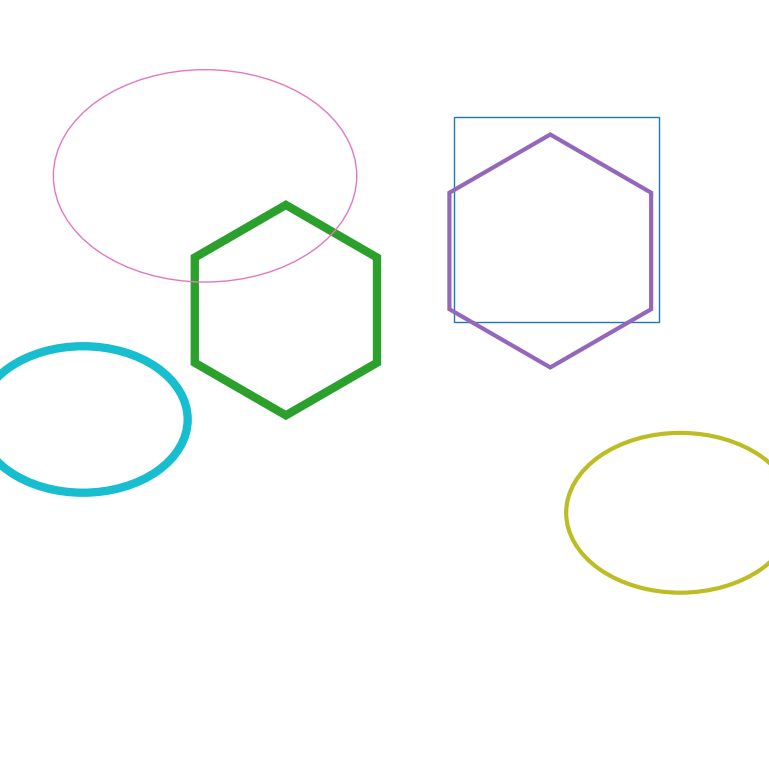[{"shape": "square", "thickness": 0.5, "radius": 0.67, "center": [0.723, 0.715]}, {"shape": "hexagon", "thickness": 3, "radius": 0.68, "center": [0.371, 0.597]}, {"shape": "hexagon", "thickness": 1.5, "radius": 0.76, "center": [0.715, 0.674]}, {"shape": "oval", "thickness": 0.5, "radius": 0.99, "center": [0.266, 0.772]}, {"shape": "oval", "thickness": 1.5, "radius": 0.74, "center": [0.884, 0.334]}, {"shape": "oval", "thickness": 3, "radius": 0.68, "center": [0.108, 0.455]}]